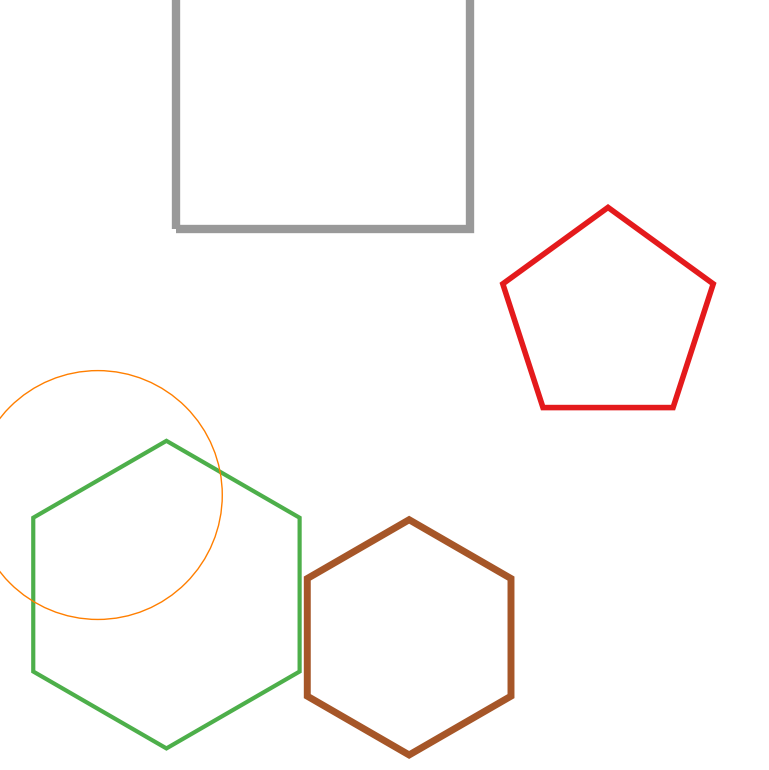[{"shape": "pentagon", "thickness": 2, "radius": 0.72, "center": [0.79, 0.587]}, {"shape": "hexagon", "thickness": 1.5, "radius": 1.0, "center": [0.216, 0.228]}, {"shape": "circle", "thickness": 0.5, "radius": 0.81, "center": [0.127, 0.357]}, {"shape": "hexagon", "thickness": 2.5, "radius": 0.76, "center": [0.531, 0.172]}, {"shape": "square", "thickness": 3, "radius": 0.95, "center": [0.419, 0.894]}]